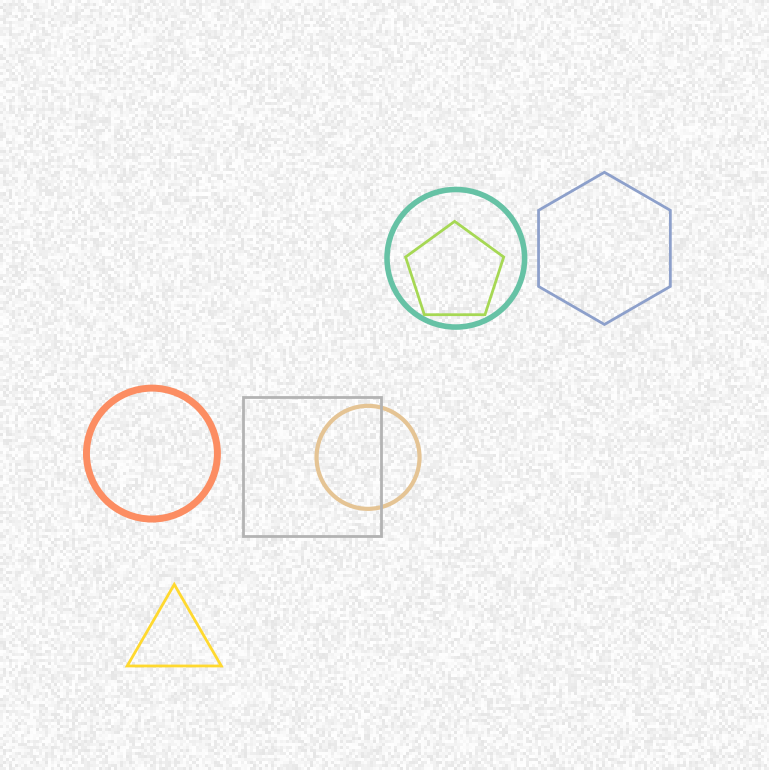[{"shape": "circle", "thickness": 2, "radius": 0.45, "center": [0.592, 0.665]}, {"shape": "circle", "thickness": 2.5, "radius": 0.43, "center": [0.197, 0.411]}, {"shape": "hexagon", "thickness": 1, "radius": 0.49, "center": [0.785, 0.677]}, {"shape": "pentagon", "thickness": 1, "radius": 0.33, "center": [0.59, 0.646]}, {"shape": "triangle", "thickness": 1, "radius": 0.35, "center": [0.226, 0.17]}, {"shape": "circle", "thickness": 1.5, "radius": 0.33, "center": [0.478, 0.406]}, {"shape": "square", "thickness": 1, "radius": 0.45, "center": [0.405, 0.394]}]